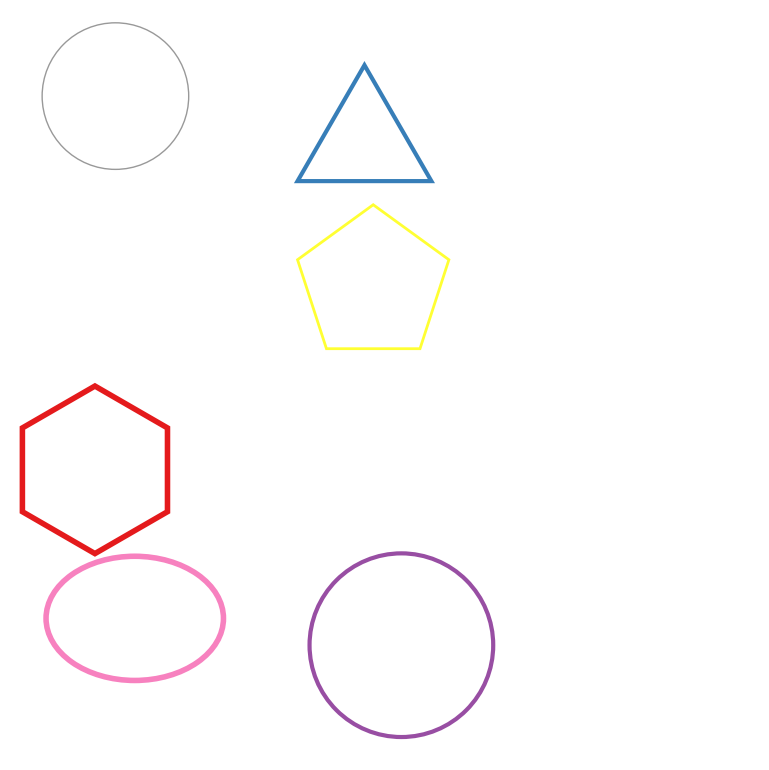[{"shape": "hexagon", "thickness": 2, "radius": 0.54, "center": [0.123, 0.39]}, {"shape": "triangle", "thickness": 1.5, "radius": 0.5, "center": [0.473, 0.815]}, {"shape": "circle", "thickness": 1.5, "radius": 0.6, "center": [0.521, 0.162]}, {"shape": "pentagon", "thickness": 1, "radius": 0.52, "center": [0.485, 0.631]}, {"shape": "oval", "thickness": 2, "radius": 0.58, "center": [0.175, 0.197]}, {"shape": "circle", "thickness": 0.5, "radius": 0.48, "center": [0.15, 0.875]}]